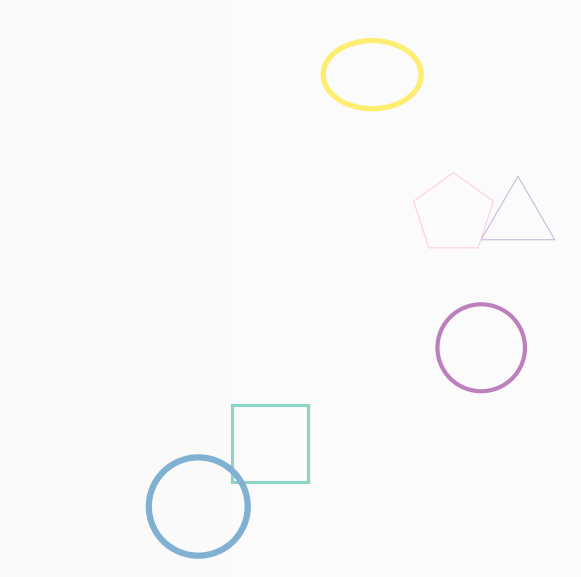[{"shape": "square", "thickness": 1.5, "radius": 0.33, "center": [0.464, 0.231]}, {"shape": "triangle", "thickness": 0.5, "radius": 0.37, "center": [0.891, 0.621]}, {"shape": "circle", "thickness": 3, "radius": 0.43, "center": [0.341, 0.122]}, {"shape": "pentagon", "thickness": 0.5, "radius": 0.36, "center": [0.78, 0.628]}, {"shape": "circle", "thickness": 2, "radius": 0.38, "center": [0.828, 0.397]}, {"shape": "oval", "thickness": 2.5, "radius": 0.42, "center": [0.64, 0.87]}]